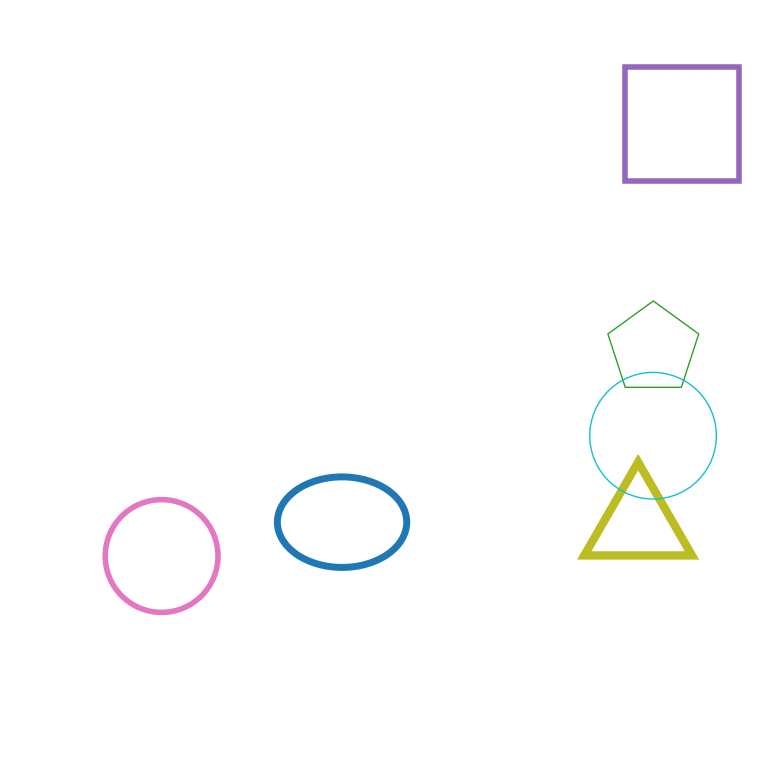[{"shape": "oval", "thickness": 2.5, "radius": 0.42, "center": [0.444, 0.322]}, {"shape": "pentagon", "thickness": 0.5, "radius": 0.31, "center": [0.848, 0.547]}, {"shape": "square", "thickness": 2, "radius": 0.37, "center": [0.886, 0.839]}, {"shape": "circle", "thickness": 2, "radius": 0.37, "center": [0.21, 0.278]}, {"shape": "triangle", "thickness": 3, "radius": 0.4, "center": [0.829, 0.319]}, {"shape": "circle", "thickness": 0.5, "radius": 0.41, "center": [0.848, 0.434]}]